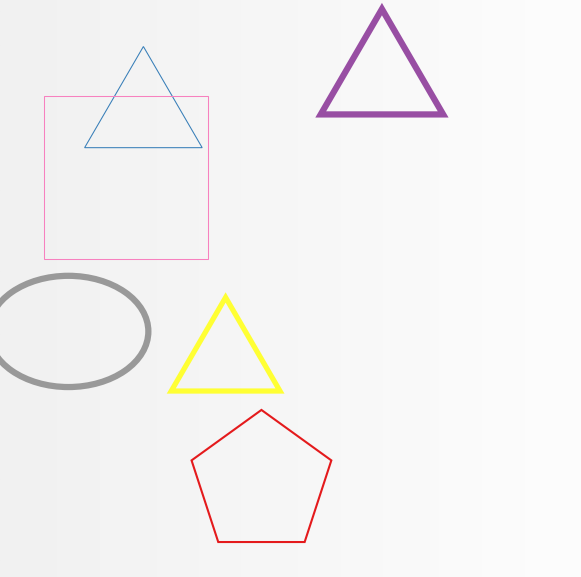[{"shape": "pentagon", "thickness": 1, "radius": 0.63, "center": [0.45, 0.163]}, {"shape": "triangle", "thickness": 0.5, "radius": 0.58, "center": [0.247, 0.802]}, {"shape": "triangle", "thickness": 3, "radius": 0.61, "center": [0.657, 0.862]}, {"shape": "triangle", "thickness": 2.5, "radius": 0.54, "center": [0.388, 0.376]}, {"shape": "square", "thickness": 0.5, "radius": 0.7, "center": [0.217, 0.691]}, {"shape": "oval", "thickness": 3, "radius": 0.69, "center": [0.118, 0.425]}]